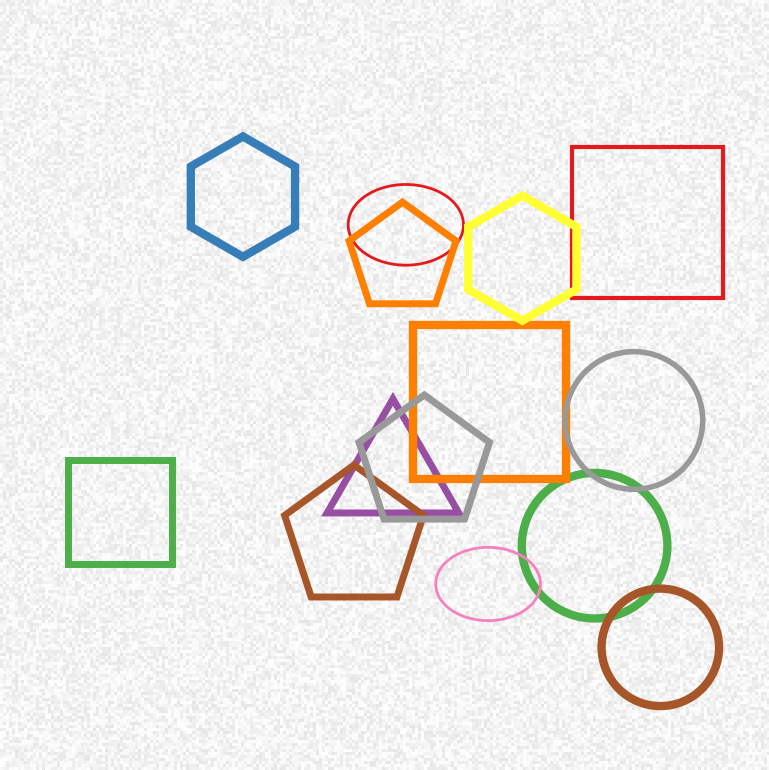[{"shape": "oval", "thickness": 1, "radius": 0.37, "center": [0.527, 0.708]}, {"shape": "square", "thickness": 1.5, "radius": 0.49, "center": [0.841, 0.711]}, {"shape": "hexagon", "thickness": 3, "radius": 0.39, "center": [0.315, 0.745]}, {"shape": "square", "thickness": 2.5, "radius": 0.34, "center": [0.156, 0.335]}, {"shape": "circle", "thickness": 3, "radius": 0.47, "center": [0.772, 0.291]}, {"shape": "triangle", "thickness": 2.5, "radius": 0.49, "center": [0.51, 0.383]}, {"shape": "square", "thickness": 3, "radius": 0.5, "center": [0.636, 0.478]}, {"shape": "pentagon", "thickness": 2.5, "radius": 0.36, "center": [0.523, 0.665]}, {"shape": "hexagon", "thickness": 3, "radius": 0.41, "center": [0.678, 0.665]}, {"shape": "circle", "thickness": 3, "radius": 0.38, "center": [0.858, 0.159]}, {"shape": "pentagon", "thickness": 2.5, "radius": 0.47, "center": [0.46, 0.301]}, {"shape": "oval", "thickness": 1, "radius": 0.34, "center": [0.634, 0.242]}, {"shape": "circle", "thickness": 2, "radius": 0.45, "center": [0.823, 0.454]}, {"shape": "pentagon", "thickness": 2.5, "radius": 0.45, "center": [0.551, 0.398]}]